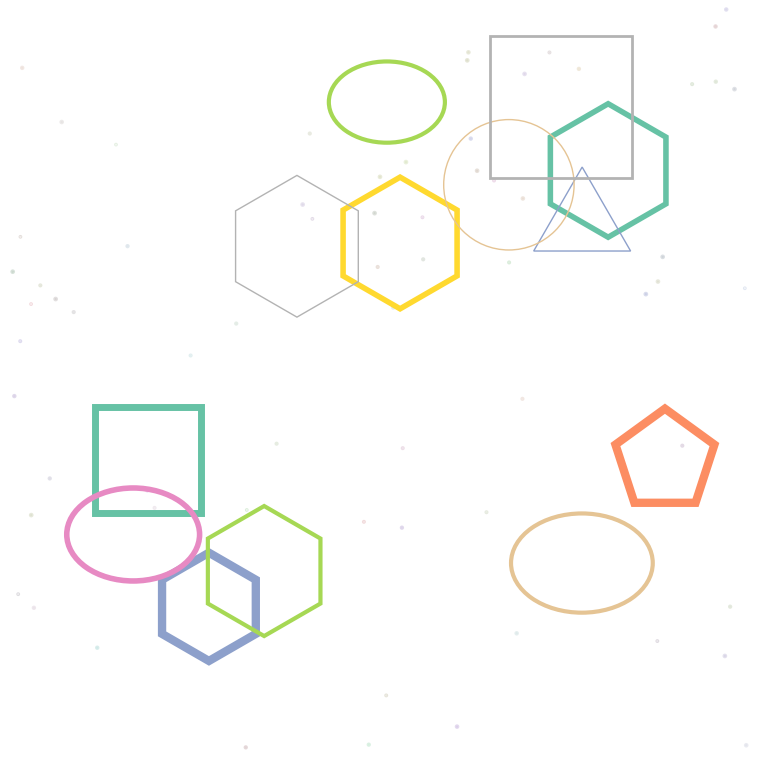[{"shape": "hexagon", "thickness": 2, "radius": 0.43, "center": [0.79, 0.779]}, {"shape": "square", "thickness": 2.5, "radius": 0.34, "center": [0.192, 0.403]}, {"shape": "pentagon", "thickness": 3, "radius": 0.34, "center": [0.864, 0.402]}, {"shape": "triangle", "thickness": 0.5, "radius": 0.36, "center": [0.756, 0.71]}, {"shape": "hexagon", "thickness": 3, "radius": 0.35, "center": [0.271, 0.212]}, {"shape": "oval", "thickness": 2, "radius": 0.43, "center": [0.173, 0.306]}, {"shape": "oval", "thickness": 1.5, "radius": 0.38, "center": [0.502, 0.867]}, {"shape": "hexagon", "thickness": 1.5, "radius": 0.42, "center": [0.343, 0.258]}, {"shape": "hexagon", "thickness": 2, "radius": 0.43, "center": [0.52, 0.684]}, {"shape": "circle", "thickness": 0.5, "radius": 0.42, "center": [0.661, 0.76]}, {"shape": "oval", "thickness": 1.5, "radius": 0.46, "center": [0.756, 0.269]}, {"shape": "square", "thickness": 1, "radius": 0.46, "center": [0.728, 0.861]}, {"shape": "hexagon", "thickness": 0.5, "radius": 0.46, "center": [0.386, 0.68]}]